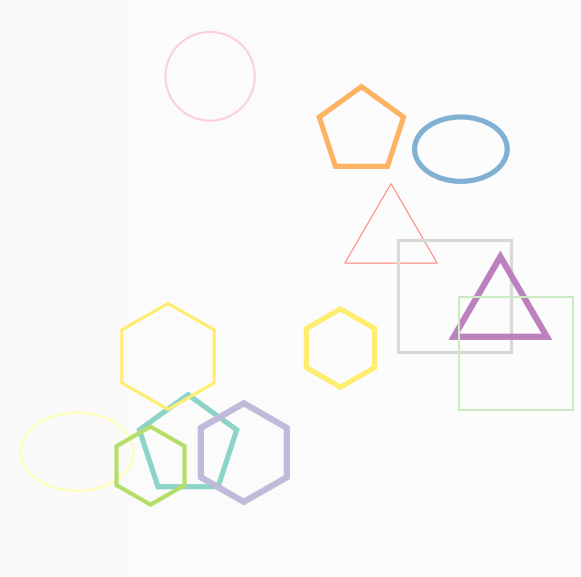[{"shape": "pentagon", "thickness": 2.5, "radius": 0.44, "center": [0.324, 0.228]}, {"shape": "oval", "thickness": 1, "radius": 0.48, "center": [0.133, 0.217]}, {"shape": "hexagon", "thickness": 3, "radius": 0.43, "center": [0.419, 0.215]}, {"shape": "triangle", "thickness": 0.5, "radius": 0.46, "center": [0.673, 0.589]}, {"shape": "oval", "thickness": 2.5, "radius": 0.4, "center": [0.793, 0.741]}, {"shape": "pentagon", "thickness": 2.5, "radius": 0.38, "center": [0.622, 0.773]}, {"shape": "hexagon", "thickness": 2, "radius": 0.34, "center": [0.259, 0.193]}, {"shape": "circle", "thickness": 1, "radius": 0.38, "center": [0.361, 0.867]}, {"shape": "square", "thickness": 1.5, "radius": 0.49, "center": [0.782, 0.486]}, {"shape": "triangle", "thickness": 3, "radius": 0.46, "center": [0.861, 0.462]}, {"shape": "square", "thickness": 1, "radius": 0.49, "center": [0.888, 0.387]}, {"shape": "hexagon", "thickness": 1.5, "radius": 0.46, "center": [0.289, 0.382]}, {"shape": "hexagon", "thickness": 2.5, "radius": 0.34, "center": [0.586, 0.396]}]